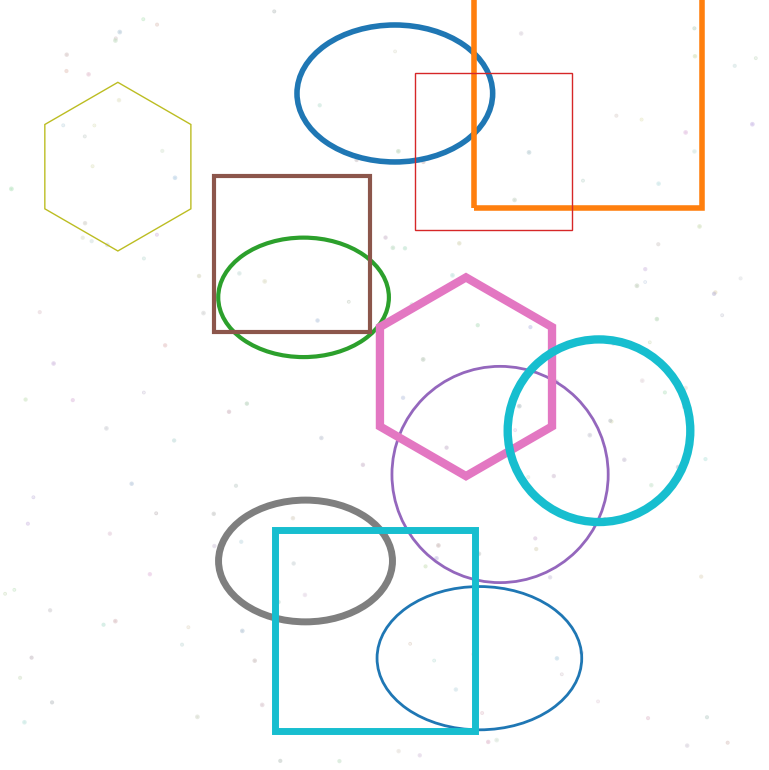[{"shape": "oval", "thickness": 2, "radius": 0.64, "center": [0.513, 0.879]}, {"shape": "oval", "thickness": 1, "radius": 0.66, "center": [0.623, 0.145]}, {"shape": "square", "thickness": 2, "radius": 0.74, "center": [0.764, 0.879]}, {"shape": "oval", "thickness": 1.5, "radius": 0.55, "center": [0.394, 0.614]}, {"shape": "square", "thickness": 0.5, "radius": 0.51, "center": [0.641, 0.803]}, {"shape": "circle", "thickness": 1, "radius": 0.7, "center": [0.649, 0.384]}, {"shape": "square", "thickness": 1.5, "radius": 0.51, "center": [0.379, 0.67]}, {"shape": "hexagon", "thickness": 3, "radius": 0.65, "center": [0.605, 0.511]}, {"shape": "oval", "thickness": 2.5, "radius": 0.56, "center": [0.397, 0.271]}, {"shape": "hexagon", "thickness": 0.5, "radius": 0.55, "center": [0.153, 0.784]}, {"shape": "square", "thickness": 2.5, "radius": 0.65, "center": [0.487, 0.181]}, {"shape": "circle", "thickness": 3, "radius": 0.59, "center": [0.778, 0.441]}]